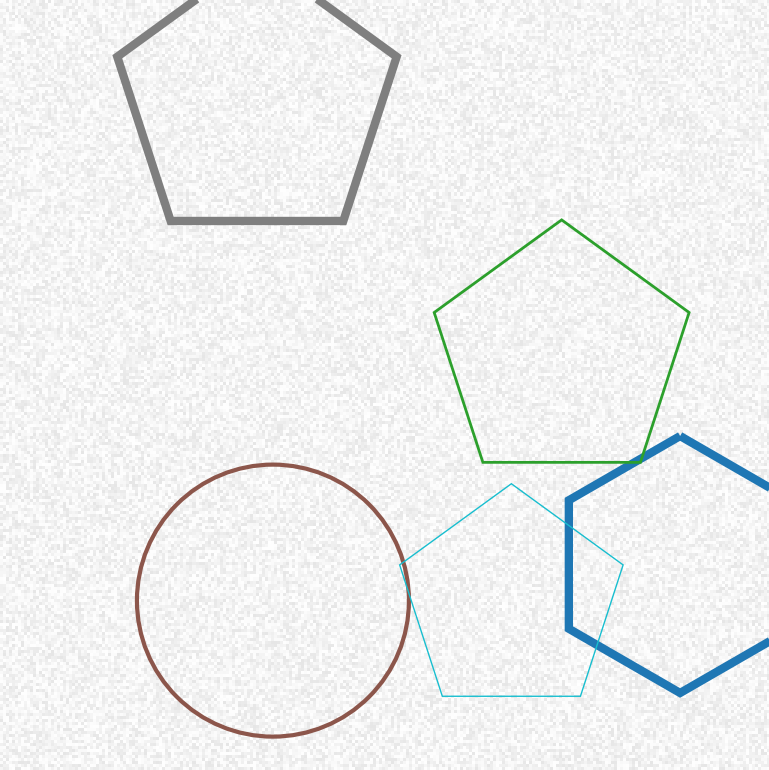[{"shape": "hexagon", "thickness": 3, "radius": 0.83, "center": [0.883, 0.267]}, {"shape": "pentagon", "thickness": 1, "radius": 0.87, "center": [0.729, 0.54]}, {"shape": "circle", "thickness": 1.5, "radius": 0.88, "center": [0.354, 0.22]}, {"shape": "pentagon", "thickness": 3, "radius": 0.95, "center": [0.334, 0.867]}, {"shape": "pentagon", "thickness": 0.5, "radius": 0.76, "center": [0.664, 0.219]}]